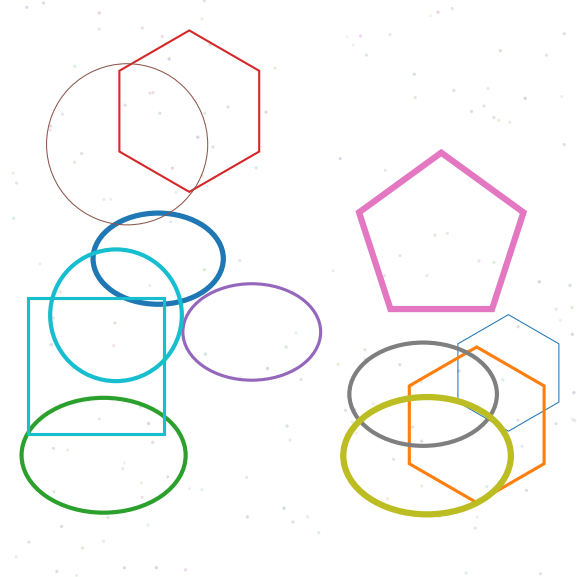[{"shape": "hexagon", "thickness": 0.5, "radius": 0.5, "center": [0.88, 0.353]}, {"shape": "oval", "thickness": 2.5, "radius": 0.56, "center": [0.274, 0.551]}, {"shape": "hexagon", "thickness": 1.5, "radius": 0.67, "center": [0.825, 0.264]}, {"shape": "oval", "thickness": 2, "radius": 0.71, "center": [0.179, 0.211]}, {"shape": "hexagon", "thickness": 1, "radius": 0.7, "center": [0.328, 0.807]}, {"shape": "oval", "thickness": 1.5, "radius": 0.6, "center": [0.436, 0.424]}, {"shape": "circle", "thickness": 0.5, "radius": 0.7, "center": [0.22, 0.749]}, {"shape": "pentagon", "thickness": 3, "radius": 0.75, "center": [0.764, 0.585]}, {"shape": "oval", "thickness": 2, "radius": 0.64, "center": [0.733, 0.317]}, {"shape": "oval", "thickness": 3, "radius": 0.73, "center": [0.74, 0.21]}, {"shape": "circle", "thickness": 2, "radius": 0.57, "center": [0.201, 0.453]}, {"shape": "square", "thickness": 1.5, "radius": 0.59, "center": [0.166, 0.365]}]